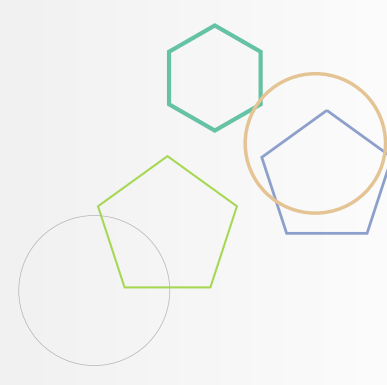[{"shape": "hexagon", "thickness": 3, "radius": 0.68, "center": [0.554, 0.797]}, {"shape": "pentagon", "thickness": 2, "radius": 0.88, "center": [0.843, 0.537]}, {"shape": "pentagon", "thickness": 1.5, "radius": 0.94, "center": [0.432, 0.406]}, {"shape": "circle", "thickness": 2.5, "radius": 0.91, "center": [0.814, 0.628]}, {"shape": "circle", "thickness": 0.5, "radius": 0.97, "center": [0.243, 0.245]}]